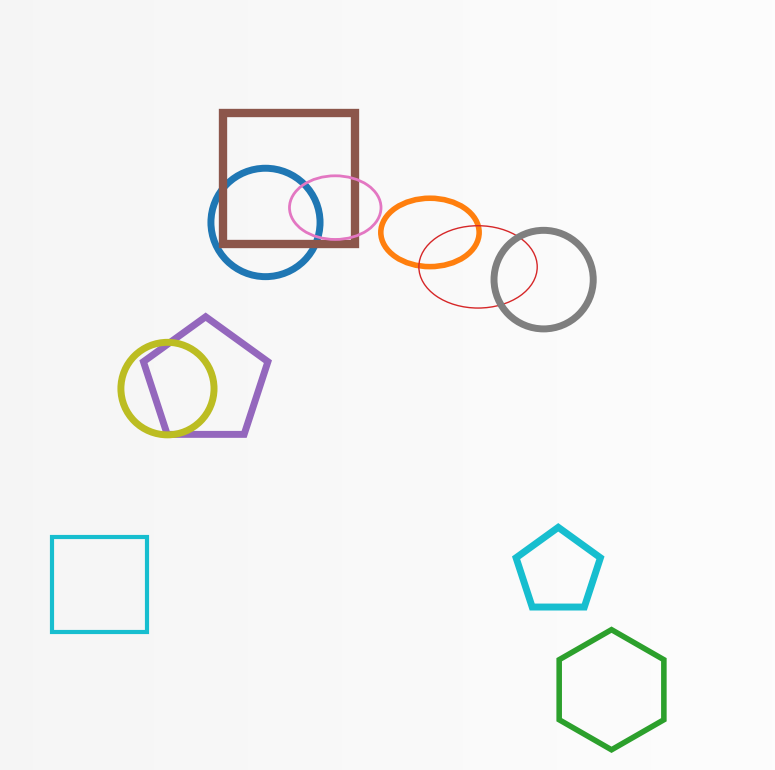[{"shape": "circle", "thickness": 2.5, "radius": 0.35, "center": [0.343, 0.711]}, {"shape": "oval", "thickness": 2, "radius": 0.32, "center": [0.555, 0.698]}, {"shape": "hexagon", "thickness": 2, "radius": 0.39, "center": [0.789, 0.104]}, {"shape": "oval", "thickness": 0.5, "radius": 0.38, "center": [0.617, 0.653]}, {"shape": "pentagon", "thickness": 2.5, "radius": 0.42, "center": [0.265, 0.504]}, {"shape": "square", "thickness": 3, "radius": 0.43, "center": [0.372, 0.768]}, {"shape": "oval", "thickness": 1, "radius": 0.3, "center": [0.433, 0.73]}, {"shape": "circle", "thickness": 2.5, "radius": 0.32, "center": [0.701, 0.637]}, {"shape": "circle", "thickness": 2.5, "radius": 0.3, "center": [0.216, 0.495]}, {"shape": "square", "thickness": 1.5, "radius": 0.31, "center": [0.129, 0.241]}, {"shape": "pentagon", "thickness": 2.5, "radius": 0.29, "center": [0.72, 0.258]}]